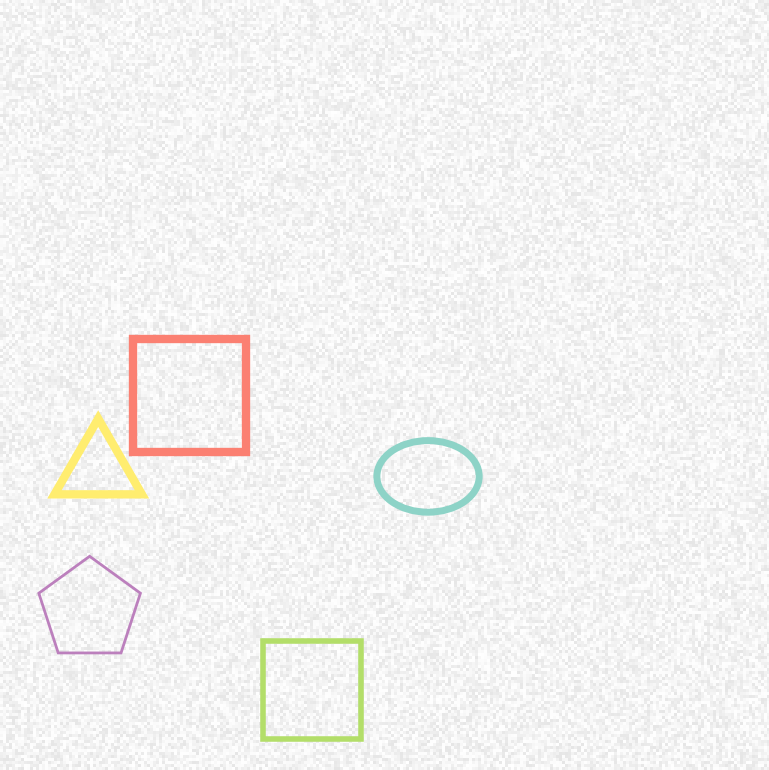[{"shape": "oval", "thickness": 2.5, "radius": 0.33, "center": [0.556, 0.381]}, {"shape": "square", "thickness": 3, "radius": 0.37, "center": [0.246, 0.486]}, {"shape": "square", "thickness": 2, "radius": 0.32, "center": [0.405, 0.104]}, {"shape": "pentagon", "thickness": 1, "radius": 0.35, "center": [0.116, 0.208]}, {"shape": "triangle", "thickness": 3, "radius": 0.33, "center": [0.128, 0.391]}]